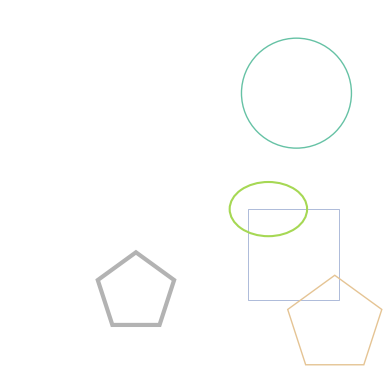[{"shape": "circle", "thickness": 1, "radius": 0.71, "center": [0.77, 0.758]}, {"shape": "square", "thickness": 0.5, "radius": 0.59, "center": [0.762, 0.339]}, {"shape": "oval", "thickness": 1.5, "radius": 0.5, "center": [0.697, 0.457]}, {"shape": "pentagon", "thickness": 1, "radius": 0.64, "center": [0.869, 0.156]}, {"shape": "pentagon", "thickness": 3, "radius": 0.52, "center": [0.353, 0.24]}]